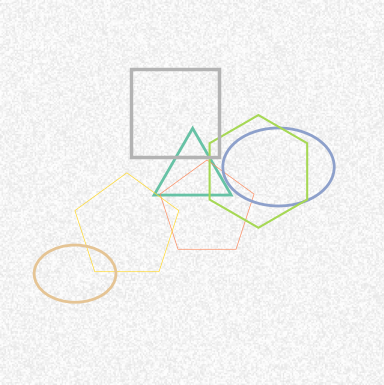[{"shape": "triangle", "thickness": 2, "radius": 0.58, "center": [0.5, 0.551]}, {"shape": "pentagon", "thickness": 0.5, "radius": 0.64, "center": [0.538, 0.456]}, {"shape": "oval", "thickness": 2, "radius": 0.72, "center": [0.723, 0.566]}, {"shape": "hexagon", "thickness": 1.5, "radius": 0.73, "center": [0.671, 0.555]}, {"shape": "pentagon", "thickness": 0.5, "radius": 0.71, "center": [0.33, 0.409]}, {"shape": "oval", "thickness": 2, "radius": 0.53, "center": [0.195, 0.289]}, {"shape": "square", "thickness": 2.5, "radius": 0.57, "center": [0.455, 0.707]}]